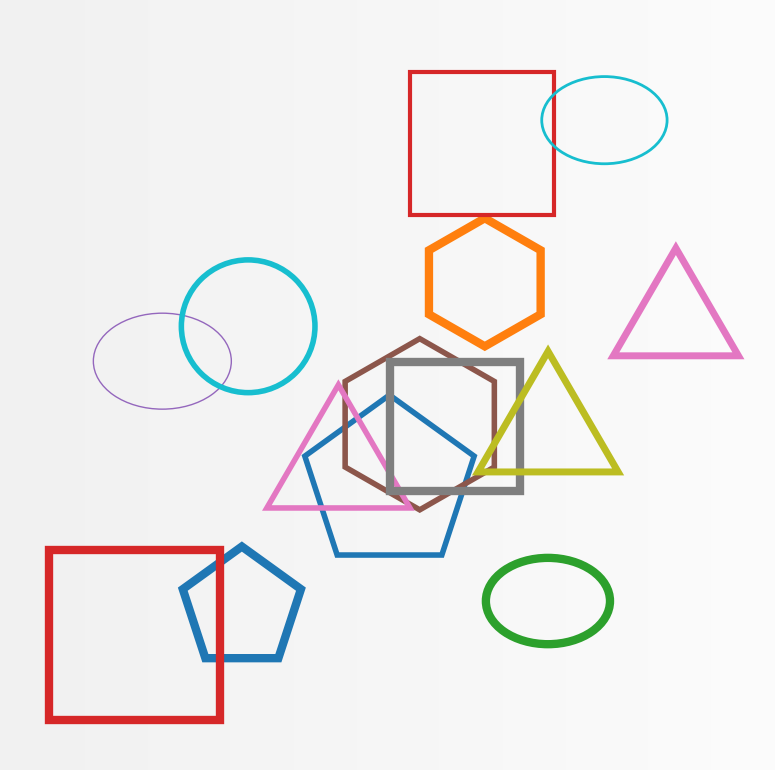[{"shape": "pentagon", "thickness": 2, "radius": 0.57, "center": [0.503, 0.372]}, {"shape": "pentagon", "thickness": 3, "radius": 0.4, "center": [0.312, 0.21]}, {"shape": "hexagon", "thickness": 3, "radius": 0.42, "center": [0.626, 0.633]}, {"shape": "oval", "thickness": 3, "radius": 0.4, "center": [0.707, 0.219]}, {"shape": "square", "thickness": 1.5, "radius": 0.46, "center": [0.622, 0.814]}, {"shape": "square", "thickness": 3, "radius": 0.55, "center": [0.174, 0.176]}, {"shape": "oval", "thickness": 0.5, "radius": 0.45, "center": [0.209, 0.531]}, {"shape": "hexagon", "thickness": 2, "radius": 0.56, "center": [0.542, 0.449]}, {"shape": "triangle", "thickness": 2.5, "radius": 0.47, "center": [0.872, 0.585]}, {"shape": "triangle", "thickness": 2, "radius": 0.53, "center": [0.437, 0.394]}, {"shape": "square", "thickness": 3, "radius": 0.42, "center": [0.587, 0.446]}, {"shape": "triangle", "thickness": 2.5, "radius": 0.52, "center": [0.707, 0.439]}, {"shape": "circle", "thickness": 2, "radius": 0.43, "center": [0.32, 0.576]}, {"shape": "oval", "thickness": 1, "radius": 0.4, "center": [0.78, 0.844]}]